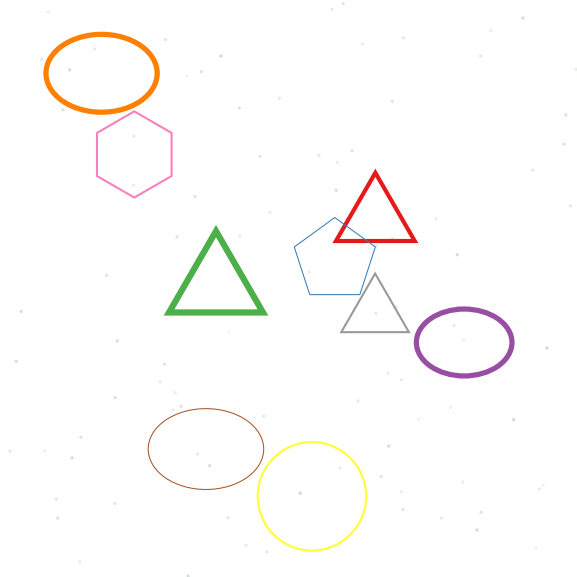[{"shape": "triangle", "thickness": 2, "radius": 0.39, "center": [0.65, 0.621]}, {"shape": "pentagon", "thickness": 0.5, "radius": 0.37, "center": [0.58, 0.549]}, {"shape": "triangle", "thickness": 3, "radius": 0.47, "center": [0.374, 0.505]}, {"shape": "oval", "thickness": 2.5, "radius": 0.41, "center": [0.804, 0.406]}, {"shape": "oval", "thickness": 2.5, "radius": 0.48, "center": [0.176, 0.872]}, {"shape": "circle", "thickness": 1, "radius": 0.47, "center": [0.54, 0.14]}, {"shape": "oval", "thickness": 0.5, "radius": 0.5, "center": [0.357, 0.222]}, {"shape": "hexagon", "thickness": 1, "radius": 0.37, "center": [0.233, 0.732]}, {"shape": "triangle", "thickness": 1, "radius": 0.34, "center": [0.65, 0.458]}]